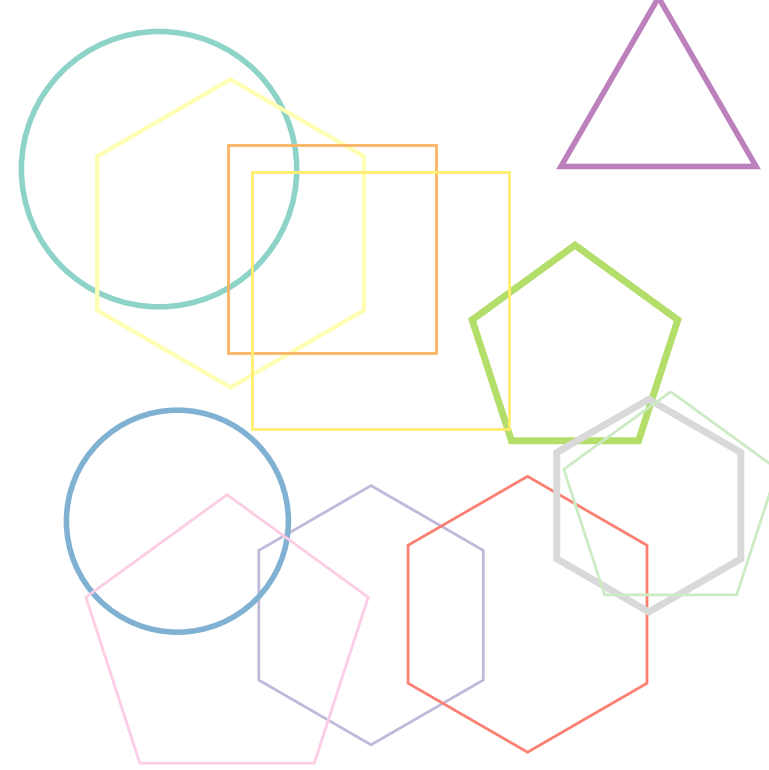[{"shape": "circle", "thickness": 2, "radius": 0.89, "center": [0.207, 0.78]}, {"shape": "hexagon", "thickness": 1.5, "radius": 1.0, "center": [0.299, 0.697]}, {"shape": "hexagon", "thickness": 1, "radius": 0.84, "center": [0.482, 0.201]}, {"shape": "hexagon", "thickness": 1, "radius": 0.9, "center": [0.685, 0.202]}, {"shape": "circle", "thickness": 2, "radius": 0.72, "center": [0.23, 0.323]}, {"shape": "square", "thickness": 1, "radius": 0.68, "center": [0.431, 0.676]}, {"shape": "pentagon", "thickness": 2.5, "radius": 0.7, "center": [0.747, 0.541]}, {"shape": "pentagon", "thickness": 1, "radius": 0.96, "center": [0.295, 0.165]}, {"shape": "hexagon", "thickness": 2.5, "radius": 0.69, "center": [0.843, 0.343]}, {"shape": "triangle", "thickness": 2, "radius": 0.73, "center": [0.855, 0.857]}, {"shape": "pentagon", "thickness": 1, "radius": 0.73, "center": [0.871, 0.346]}, {"shape": "square", "thickness": 1, "radius": 0.83, "center": [0.494, 0.609]}]